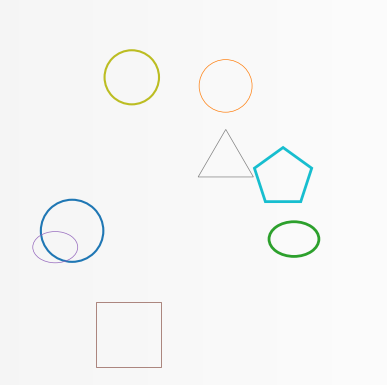[{"shape": "circle", "thickness": 1.5, "radius": 0.4, "center": [0.186, 0.401]}, {"shape": "circle", "thickness": 0.5, "radius": 0.34, "center": [0.582, 0.777]}, {"shape": "oval", "thickness": 2, "radius": 0.32, "center": [0.759, 0.379]}, {"shape": "oval", "thickness": 0.5, "radius": 0.29, "center": [0.143, 0.358]}, {"shape": "square", "thickness": 0.5, "radius": 0.42, "center": [0.333, 0.132]}, {"shape": "triangle", "thickness": 0.5, "radius": 0.41, "center": [0.583, 0.582]}, {"shape": "circle", "thickness": 1.5, "radius": 0.35, "center": [0.34, 0.799]}, {"shape": "pentagon", "thickness": 2, "radius": 0.39, "center": [0.73, 0.539]}]